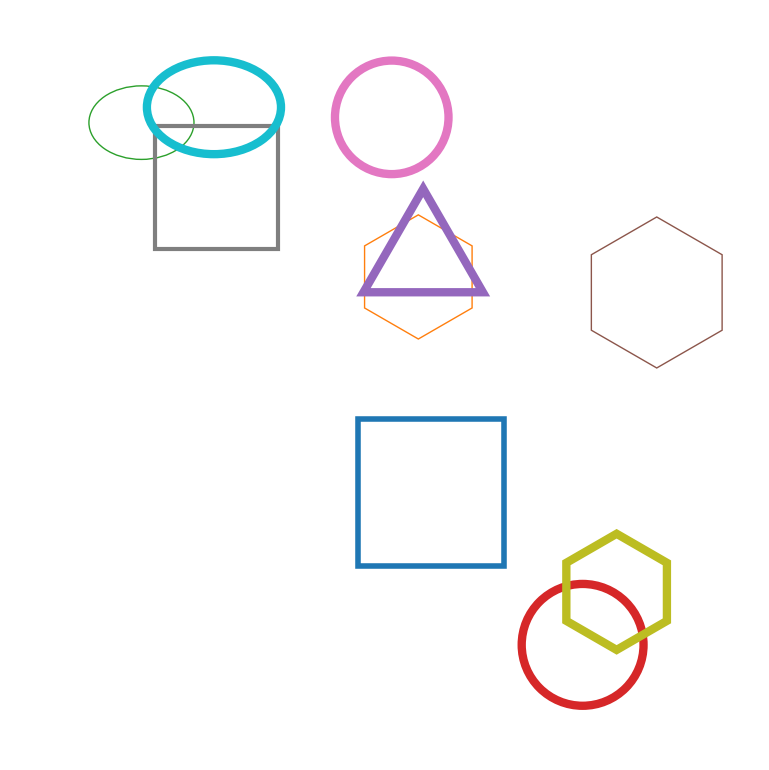[{"shape": "square", "thickness": 2, "radius": 0.48, "center": [0.56, 0.36]}, {"shape": "hexagon", "thickness": 0.5, "radius": 0.4, "center": [0.543, 0.64]}, {"shape": "oval", "thickness": 0.5, "radius": 0.34, "center": [0.184, 0.841]}, {"shape": "circle", "thickness": 3, "radius": 0.4, "center": [0.757, 0.163]}, {"shape": "triangle", "thickness": 3, "radius": 0.45, "center": [0.55, 0.665]}, {"shape": "hexagon", "thickness": 0.5, "radius": 0.49, "center": [0.853, 0.62]}, {"shape": "circle", "thickness": 3, "radius": 0.37, "center": [0.509, 0.848]}, {"shape": "square", "thickness": 1.5, "radius": 0.4, "center": [0.281, 0.757]}, {"shape": "hexagon", "thickness": 3, "radius": 0.38, "center": [0.801, 0.231]}, {"shape": "oval", "thickness": 3, "radius": 0.44, "center": [0.278, 0.861]}]